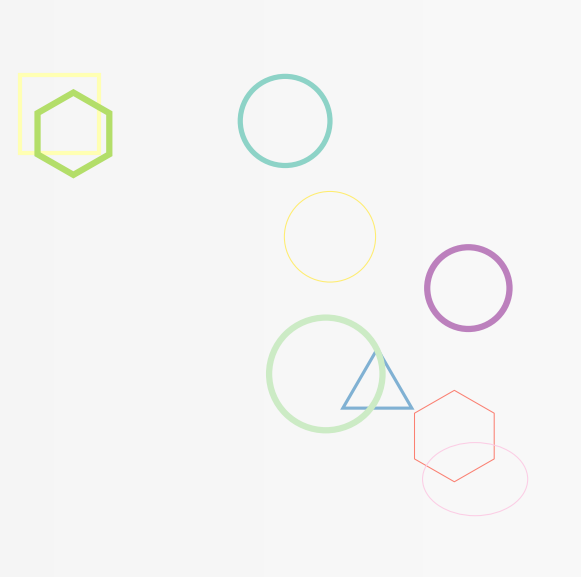[{"shape": "circle", "thickness": 2.5, "radius": 0.39, "center": [0.491, 0.79]}, {"shape": "square", "thickness": 2, "radius": 0.34, "center": [0.102, 0.802]}, {"shape": "hexagon", "thickness": 0.5, "radius": 0.4, "center": [0.782, 0.244]}, {"shape": "triangle", "thickness": 1.5, "radius": 0.34, "center": [0.649, 0.327]}, {"shape": "hexagon", "thickness": 3, "radius": 0.36, "center": [0.126, 0.768]}, {"shape": "oval", "thickness": 0.5, "radius": 0.45, "center": [0.817, 0.169]}, {"shape": "circle", "thickness": 3, "radius": 0.35, "center": [0.806, 0.5]}, {"shape": "circle", "thickness": 3, "radius": 0.49, "center": [0.561, 0.352]}, {"shape": "circle", "thickness": 0.5, "radius": 0.39, "center": [0.568, 0.589]}]